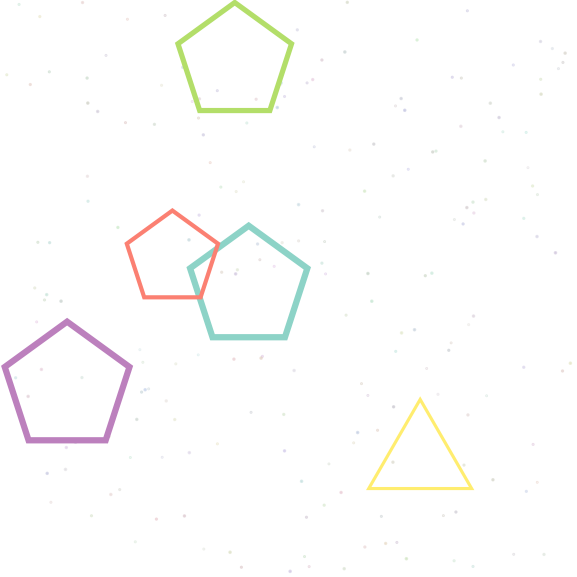[{"shape": "pentagon", "thickness": 3, "radius": 0.53, "center": [0.431, 0.502]}, {"shape": "pentagon", "thickness": 2, "radius": 0.42, "center": [0.299, 0.551]}, {"shape": "pentagon", "thickness": 2.5, "radius": 0.52, "center": [0.406, 0.891]}, {"shape": "pentagon", "thickness": 3, "radius": 0.57, "center": [0.116, 0.329]}, {"shape": "triangle", "thickness": 1.5, "radius": 0.51, "center": [0.728, 0.205]}]